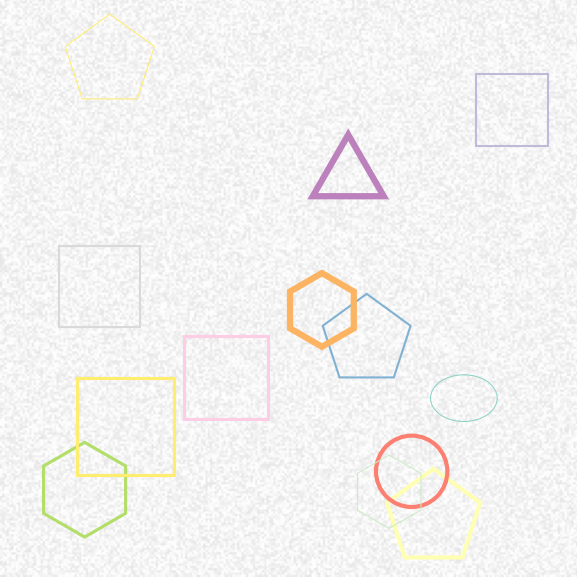[{"shape": "oval", "thickness": 0.5, "radius": 0.29, "center": [0.803, 0.31]}, {"shape": "pentagon", "thickness": 2, "radius": 0.42, "center": [0.751, 0.102]}, {"shape": "square", "thickness": 1, "radius": 0.31, "center": [0.887, 0.809]}, {"shape": "circle", "thickness": 2, "radius": 0.31, "center": [0.713, 0.183]}, {"shape": "pentagon", "thickness": 1, "radius": 0.4, "center": [0.635, 0.41]}, {"shape": "hexagon", "thickness": 3, "radius": 0.32, "center": [0.557, 0.462]}, {"shape": "hexagon", "thickness": 1.5, "radius": 0.41, "center": [0.146, 0.151]}, {"shape": "square", "thickness": 1.5, "radius": 0.36, "center": [0.392, 0.345]}, {"shape": "square", "thickness": 1, "radius": 0.35, "center": [0.173, 0.503]}, {"shape": "triangle", "thickness": 3, "radius": 0.35, "center": [0.603, 0.695]}, {"shape": "hexagon", "thickness": 0.5, "radius": 0.32, "center": [0.674, 0.148]}, {"shape": "square", "thickness": 1.5, "radius": 0.42, "center": [0.217, 0.261]}, {"shape": "pentagon", "thickness": 0.5, "radius": 0.41, "center": [0.19, 0.894]}]